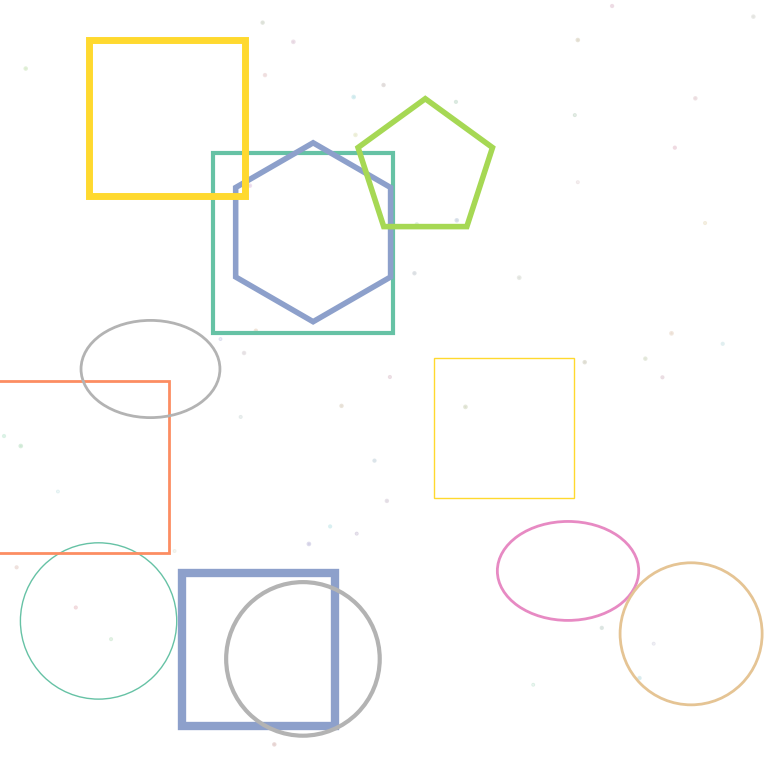[{"shape": "square", "thickness": 1.5, "radius": 0.58, "center": [0.393, 0.684]}, {"shape": "circle", "thickness": 0.5, "radius": 0.51, "center": [0.128, 0.194]}, {"shape": "square", "thickness": 1, "radius": 0.56, "center": [0.108, 0.393]}, {"shape": "square", "thickness": 3, "radius": 0.5, "center": [0.336, 0.156]}, {"shape": "hexagon", "thickness": 2, "radius": 0.58, "center": [0.407, 0.698]}, {"shape": "oval", "thickness": 1, "radius": 0.46, "center": [0.738, 0.259]}, {"shape": "pentagon", "thickness": 2, "radius": 0.46, "center": [0.552, 0.78]}, {"shape": "square", "thickness": 2.5, "radius": 0.51, "center": [0.217, 0.847]}, {"shape": "square", "thickness": 0.5, "radius": 0.45, "center": [0.654, 0.445]}, {"shape": "circle", "thickness": 1, "radius": 0.46, "center": [0.898, 0.177]}, {"shape": "oval", "thickness": 1, "radius": 0.45, "center": [0.195, 0.521]}, {"shape": "circle", "thickness": 1.5, "radius": 0.5, "center": [0.393, 0.144]}]